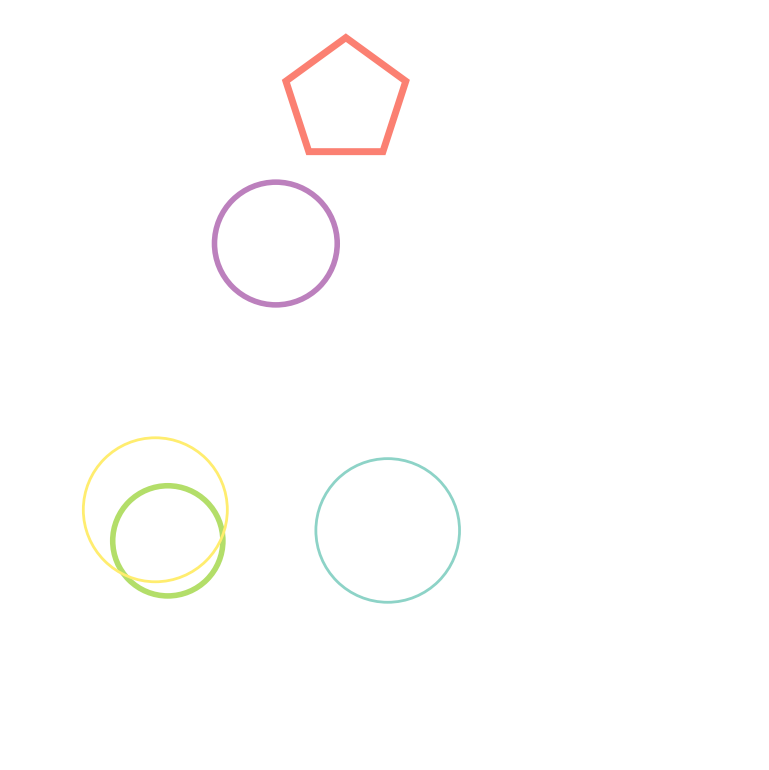[{"shape": "circle", "thickness": 1, "radius": 0.47, "center": [0.504, 0.311]}, {"shape": "pentagon", "thickness": 2.5, "radius": 0.41, "center": [0.449, 0.869]}, {"shape": "circle", "thickness": 2, "radius": 0.36, "center": [0.218, 0.298]}, {"shape": "circle", "thickness": 2, "radius": 0.4, "center": [0.358, 0.684]}, {"shape": "circle", "thickness": 1, "radius": 0.47, "center": [0.202, 0.338]}]